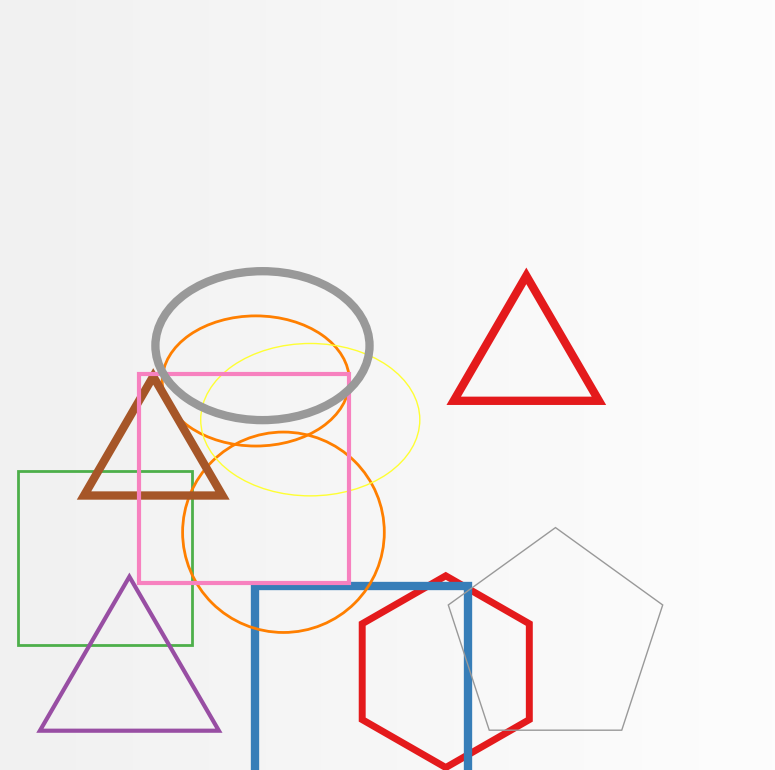[{"shape": "triangle", "thickness": 3, "radius": 0.54, "center": [0.679, 0.534]}, {"shape": "hexagon", "thickness": 2.5, "radius": 0.62, "center": [0.575, 0.128]}, {"shape": "square", "thickness": 3, "radius": 0.69, "center": [0.466, 0.102]}, {"shape": "square", "thickness": 1, "radius": 0.56, "center": [0.135, 0.275]}, {"shape": "triangle", "thickness": 1.5, "radius": 0.67, "center": [0.167, 0.118]}, {"shape": "circle", "thickness": 1, "radius": 0.65, "center": [0.366, 0.309]}, {"shape": "oval", "thickness": 1, "radius": 0.6, "center": [0.33, 0.505]}, {"shape": "oval", "thickness": 0.5, "radius": 0.71, "center": [0.4, 0.455]}, {"shape": "triangle", "thickness": 3, "radius": 0.52, "center": [0.198, 0.408]}, {"shape": "square", "thickness": 1.5, "radius": 0.68, "center": [0.315, 0.379]}, {"shape": "pentagon", "thickness": 0.5, "radius": 0.73, "center": [0.717, 0.169]}, {"shape": "oval", "thickness": 3, "radius": 0.69, "center": [0.339, 0.551]}]